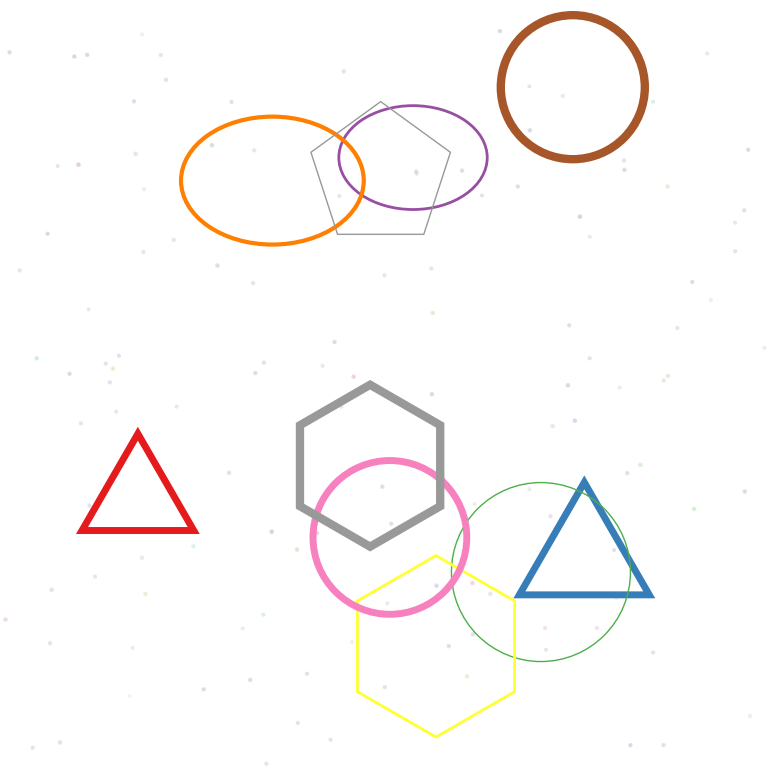[{"shape": "triangle", "thickness": 2.5, "radius": 0.42, "center": [0.179, 0.353]}, {"shape": "triangle", "thickness": 2.5, "radius": 0.49, "center": [0.759, 0.276]}, {"shape": "circle", "thickness": 0.5, "radius": 0.58, "center": [0.703, 0.257]}, {"shape": "oval", "thickness": 1, "radius": 0.48, "center": [0.536, 0.795]}, {"shape": "oval", "thickness": 1.5, "radius": 0.59, "center": [0.354, 0.765]}, {"shape": "hexagon", "thickness": 1, "radius": 0.59, "center": [0.566, 0.161]}, {"shape": "circle", "thickness": 3, "radius": 0.47, "center": [0.744, 0.887]}, {"shape": "circle", "thickness": 2.5, "radius": 0.5, "center": [0.506, 0.302]}, {"shape": "pentagon", "thickness": 0.5, "radius": 0.48, "center": [0.494, 0.773]}, {"shape": "hexagon", "thickness": 3, "radius": 0.53, "center": [0.481, 0.395]}]